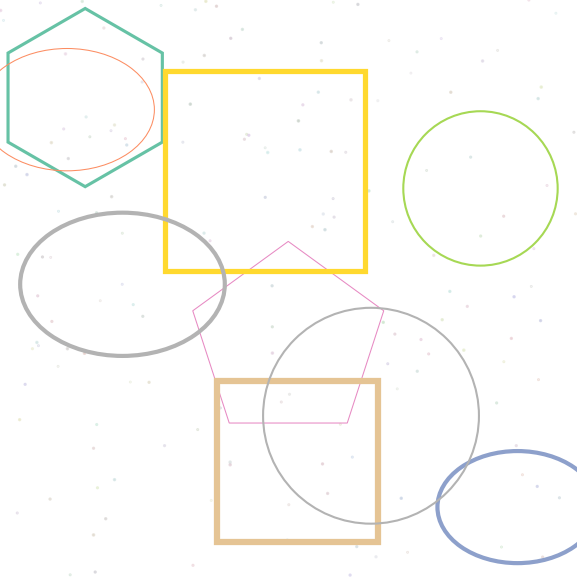[{"shape": "hexagon", "thickness": 1.5, "radius": 0.77, "center": [0.148, 0.83]}, {"shape": "oval", "thickness": 0.5, "radius": 0.76, "center": [0.116, 0.809]}, {"shape": "oval", "thickness": 2, "radius": 0.69, "center": [0.896, 0.121]}, {"shape": "pentagon", "thickness": 0.5, "radius": 0.87, "center": [0.499, 0.407]}, {"shape": "circle", "thickness": 1, "radius": 0.67, "center": [0.832, 0.673]}, {"shape": "square", "thickness": 2.5, "radius": 0.86, "center": [0.459, 0.703]}, {"shape": "square", "thickness": 3, "radius": 0.7, "center": [0.515, 0.2]}, {"shape": "oval", "thickness": 2, "radius": 0.89, "center": [0.212, 0.507]}, {"shape": "circle", "thickness": 1, "radius": 0.93, "center": [0.642, 0.279]}]